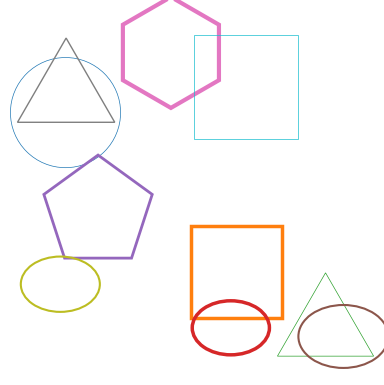[{"shape": "circle", "thickness": 0.5, "radius": 0.72, "center": [0.17, 0.708]}, {"shape": "square", "thickness": 2.5, "radius": 0.59, "center": [0.614, 0.294]}, {"shape": "triangle", "thickness": 0.5, "radius": 0.72, "center": [0.846, 0.147]}, {"shape": "oval", "thickness": 2.5, "radius": 0.5, "center": [0.6, 0.149]}, {"shape": "pentagon", "thickness": 2, "radius": 0.74, "center": [0.255, 0.449]}, {"shape": "oval", "thickness": 1.5, "radius": 0.58, "center": [0.892, 0.126]}, {"shape": "hexagon", "thickness": 3, "radius": 0.72, "center": [0.444, 0.864]}, {"shape": "triangle", "thickness": 1, "radius": 0.73, "center": [0.172, 0.755]}, {"shape": "oval", "thickness": 1.5, "radius": 0.51, "center": [0.157, 0.262]}, {"shape": "square", "thickness": 0.5, "radius": 0.68, "center": [0.64, 0.773]}]